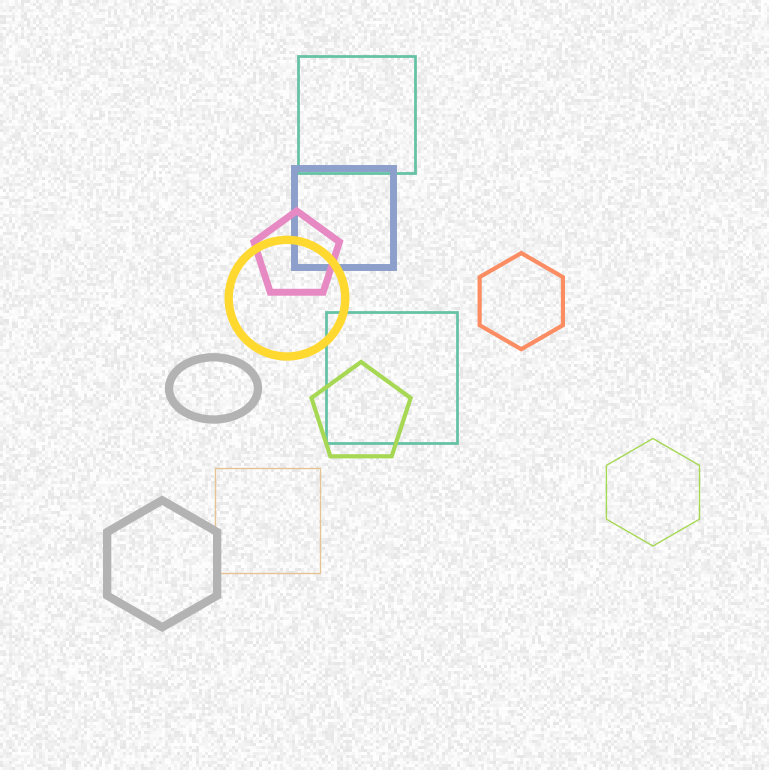[{"shape": "square", "thickness": 1, "radius": 0.42, "center": [0.509, 0.509]}, {"shape": "square", "thickness": 1, "radius": 0.38, "center": [0.463, 0.852]}, {"shape": "hexagon", "thickness": 1.5, "radius": 0.31, "center": [0.677, 0.609]}, {"shape": "square", "thickness": 2.5, "radius": 0.32, "center": [0.446, 0.718]}, {"shape": "pentagon", "thickness": 2.5, "radius": 0.29, "center": [0.385, 0.668]}, {"shape": "hexagon", "thickness": 0.5, "radius": 0.35, "center": [0.848, 0.361]}, {"shape": "pentagon", "thickness": 1.5, "radius": 0.34, "center": [0.469, 0.462]}, {"shape": "circle", "thickness": 3, "radius": 0.38, "center": [0.373, 0.613]}, {"shape": "square", "thickness": 0.5, "radius": 0.34, "center": [0.348, 0.325]}, {"shape": "hexagon", "thickness": 3, "radius": 0.41, "center": [0.211, 0.268]}, {"shape": "oval", "thickness": 3, "radius": 0.29, "center": [0.277, 0.496]}]